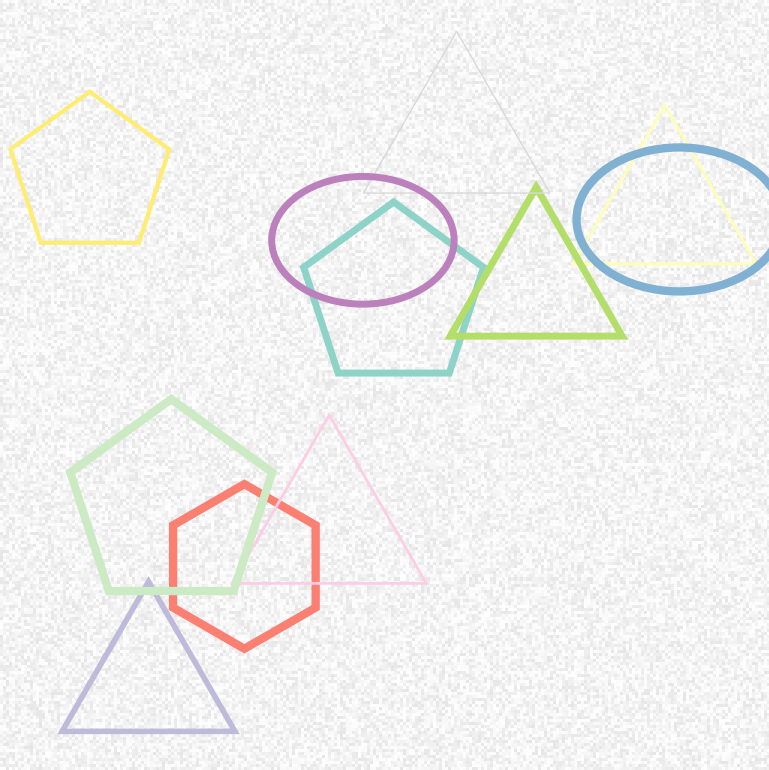[{"shape": "pentagon", "thickness": 2.5, "radius": 0.61, "center": [0.511, 0.615]}, {"shape": "triangle", "thickness": 1, "radius": 0.69, "center": [0.863, 0.726]}, {"shape": "triangle", "thickness": 2, "radius": 0.65, "center": [0.193, 0.115]}, {"shape": "hexagon", "thickness": 3, "radius": 0.53, "center": [0.317, 0.264]}, {"shape": "oval", "thickness": 3, "radius": 0.67, "center": [0.882, 0.715]}, {"shape": "triangle", "thickness": 2.5, "radius": 0.64, "center": [0.696, 0.628]}, {"shape": "triangle", "thickness": 1, "radius": 0.73, "center": [0.427, 0.315]}, {"shape": "triangle", "thickness": 0.5, "radius": 0.7, "center": [0.593, 0.819]}, {"shape": "oval", "thickness": 2.5, "radius": 0.59, "center": [0.471, 0.688]}, {"shape": "pentagon", "thickness": 3, "radius": 0.69, "center": [0.222, 0.344]}, {"shape": "pentagon", "thickness": 1.5, "radius": 0.54, "center": [0.117, 0.773]}]